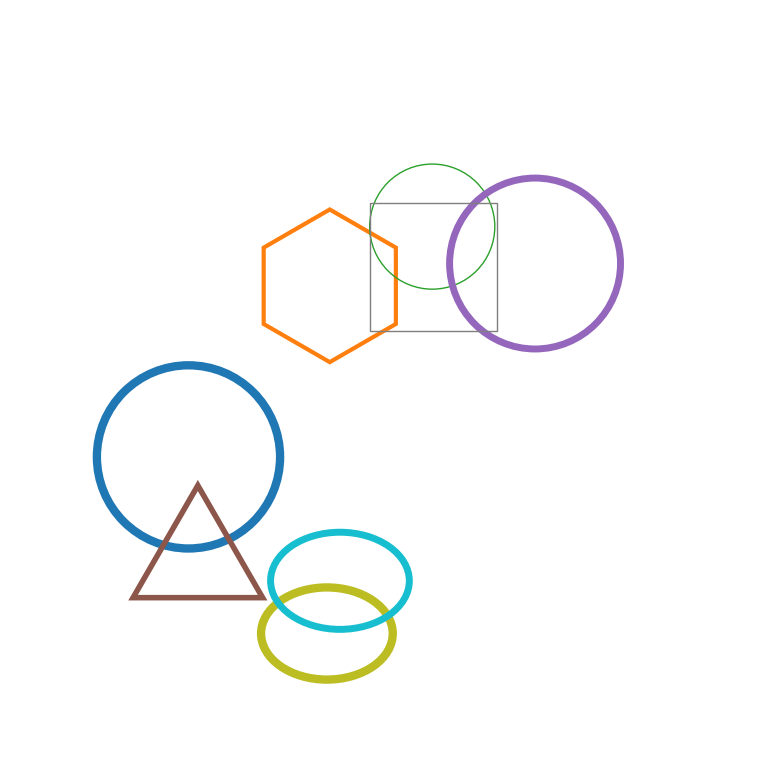[{"shape": "circle", "thickness": 3, "radius": 0.59, "center": [0.245, 0.407]}, {"shape": "hexagon", "thickness": 1.5, "radius": 0.5, "center": [0.428, 0.629]}, {"shape": "circle", "thickness": 0.5, "radius": 0.41, "center": [0.561, 0.706]}, {"shape": "circle", "thickness": 2.5, "radius": 0.55, "center": [0.695, 0.658]}, {"shape": "triangle", "thickness": 2, "radius": 0.49, "center": [0.257, 0.272]}, {"shape": "square", "thickness": 0.5, "radius": 0.41, "center": [0.563, 0.653]}, {"shape": "oval", "thickness": 3, "radius": 0.43, "center": [0.425, 0.177]}, {"shape": "oval", "thickness": 2.5, "radius": 0.45, "center": [0.441, 0.246]}]